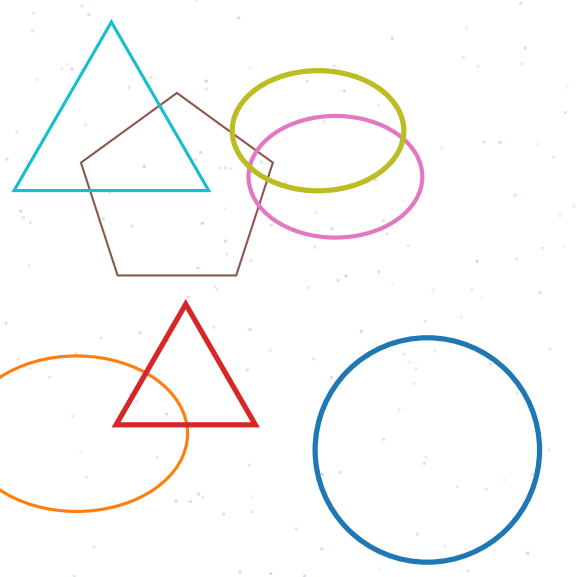[{"shape": "circle", "thickness": 2.5, "radius": 0.97, "center": [0.74, 0.22]}, {"shape": "oval", "thickness": 1.5, "radius": 0.96, "center": [0.132, 0.248]}, {"shape": "triangle", "thickness": 2.5, "radius": 0.7, "center": [0.322, 0.333]}, {"shape": "pentagon", "thickness": 1, "radius": 0.87, "center": [0.306, 0.664]}, {"shape": "oval", "thickness": 2, "radius": 0.75, "center": [0.581, 0.693]}, {"shape": "oval", "thickness": 2.5, "radius": 0.74, "center": [0.551, 0.773]}, {"shape": "triangle", "thickness": 1.5, "radius": 0.97, "center": [0.193, 0.766]}]